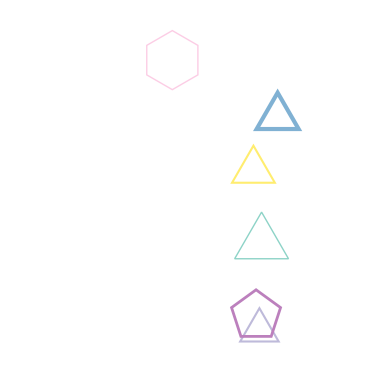[{"shape": "triangle", "thickness": 1, "radius": 0.4, "center": [0.679, 0.368]}, {"shape": "triangle", "thickness": 1.5, "radius": 0.29, "center": [0.674, 0.142]}, {"shape": "triangle", "thickness": 3, "radius": 0.31, "center": [0.721, 0.696]}, {"shape": "hexagon", "thickness": 1, "radius": 0.38, "center": [0.448, 0.844]}, {"shape": "pentagon", "thickness": 2, "radius": 0.33, "center": [0.665, 0.18]}, {"shape": "triangle", "thickness": 1.5, "radius": 0.32, "center": [0.658, 0.557]}]